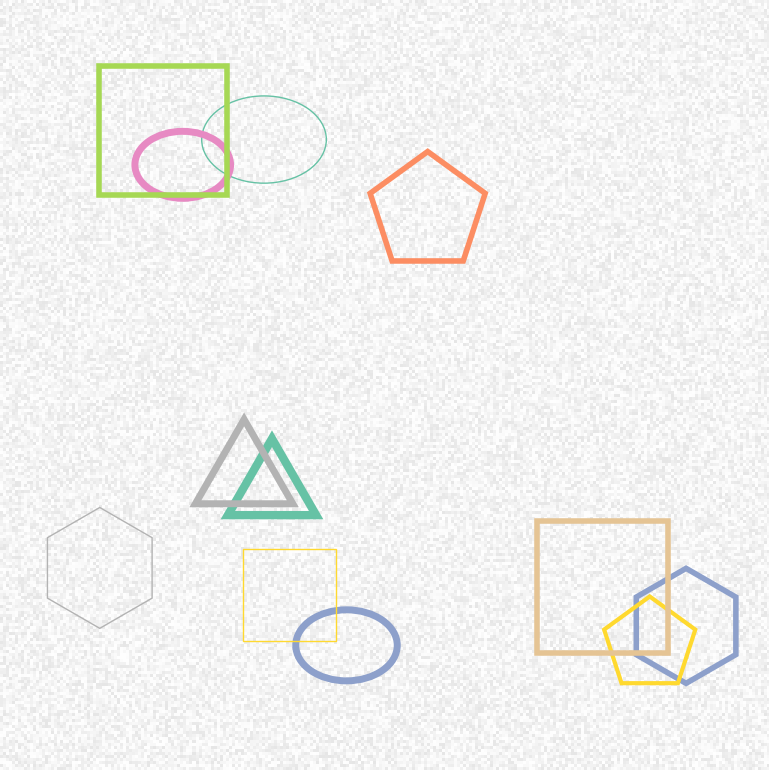[{"shape": "oval", "thickness": 0.5, "radius": 0.4, "center": [0.343, 0.819]}, {"shape": "triangle", "thickness": 3, "radius": 0.33, "center": [0.353, 0.364]}, {"shape": "pentagon", "thickness": 2, "radius": 0.39, "center": [0.555, 0.725]}, {"shape": "hexagon", "thickness": 2, "radius": 0.37, "center": [0.891, 0.187]}, {"shape": "oval", "thickness": 2.5, "radius": 0.33, "center": [0.45, 0.162]}, {"shape": "oval", "thickness": 2.5, "radius": 0.31, "center": [0.237, 0.786]}, {"shape": "square", "thickness": 2, "radius": 0.42, "center": [0.212, 0.83]}, {"shape": "square", "thickness": 0.5, "radius": 0.3, "center": [0.376, 0.227]}, {"shape": "pentagon", "thickness": 1.5, "radius": 0.31, "center": [0.844, 0.163]}, {"shape": "square", "thickness": 2, "radius": 0.43, "center": [0.782, 0.238]}, {"shape": "triangle", "thickness": 2.5, "radius": 0.37, "center": [0.317, 0.382]}, {"shape": "hexagon", "thickness": 0.5, "radius": 0.39, "center": [0.13, 0.262]}]